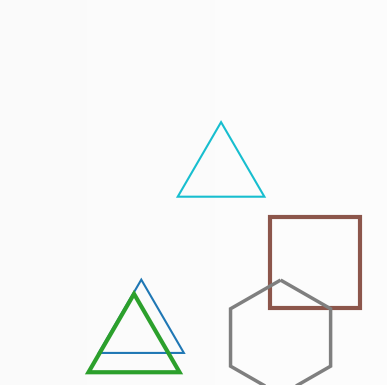[{"shape": "triangle", "thickness": 1.5, "radius": 0.63, "center": [0.365, 0.147]}, {"shape": "triangle", "thickness": 3, "radius": 0.68, "center": [0.346, 0.101]}, {"shape": "square", "thickness": 3, "radius": 0.59, "center": [0.813, 0.319]}, {"shape": "hexagon", "thickness": 2.5, "radius": 0.75, "center": [0.724, 0.123]}, {"shape": "triangle", "thickness": 1.5, "radius": 0.65, "center": [0.57, 0.554]}]